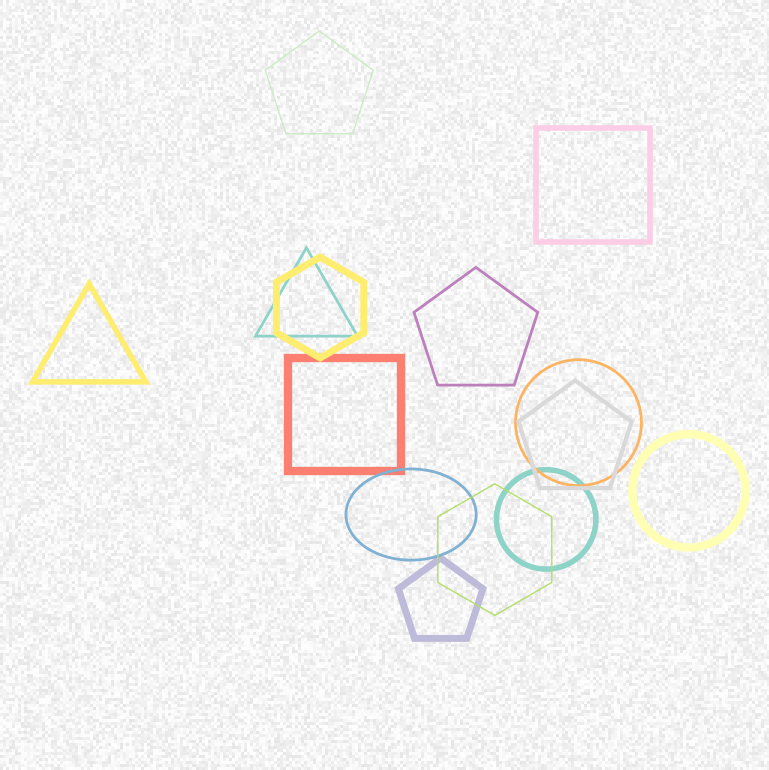[{"shape": "circle", "thickness": 2, "radius": 0.32, "center": [0.709, 0.325]}, {"shape": "triangle", "thickness": 1, "radius": 0.38, "center": [0.398, 0.602]}, {"shape": "circle", "thickness": 3, "radius": 0.37, "center": [0.895, 0.363]}, {"shape": "pentagon", "thickness": 2.5, "radius": 0.29, "center": [0.572, 0.218]}, {"shape": "square", "thickness": 3, "radius": 0.37, "center": [0.448, 0.462]}, {"shape": "oval", "thickness": 1, "radius": 0.42, "center": [0.534, 0.332]}, {"shape": "circle", "thickness": 1, "radius": 0.41, "center": [0.751, 0.451]}, {"shape": "hexagon", "thickness": 0.5, "radius": 0.43, "center": [0.643, 0.286]}, {"shape": "square", "thickness": 2, "radius": 0.37, "center": [0.77, 0.76]}, {"shape": "pentagon", "thickness": 1.5, "radius": 0.39, "center": [0.747, 0.429]}, {"shape": "pentagon", "thickness": 1, "radius": 0.42, "center": [0.618, 0.568]}, {"shape": "pentagon", "thickness": 0.5, "radius": 0.37, "center": [0.415, 0.886]}, {"shape": "hexagon", "thickness": 2.5, "radius": 0.33, "center": [0.416, 0.601]}, {"shape": "triangle", "thickness": 2, "radius": 0.42, "center": [0.116, 0.547]}]